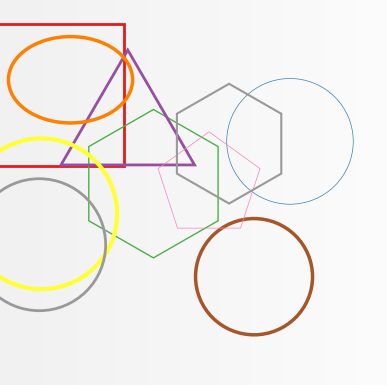[{"shape": "square", "thickness": 2, "radius": 0.92, "center": [0.136, 0.754]}, {"shape": "circle", "thickness": 0.5, "radius": 0.82, "center": [0.748, 0.633]}, {"shape": "hexagon", "thickness": 1, "radius": 0.96, "center": [0.396, 0.523]}, {"shape": "triangle", "thickness": 2, "radius": 0.99, "center": [0.33, 0.671]}, {"shape": "oval", "thickness": 2.5, "radius": 0.8, "center": [0.182, 0.793]}, {"shape": "circle", "thickness": 3, "radius": 0.98, "center": [0.107, 0.445]}, {"shape": "circle", "thickness": 2.5, "radius": 0.75, "center": [0.656, 0.281]}, {"shape": "pentagon", "thickness": 0.5, "radius": 0.69, "center": [0.539, 0.519]}, {"shape": "hexagon", "thickness": 1.5, "radius": 0.78, "center": [0.591, 0.627]}, {"shape": "circle", "thickness": 2, "radius": 0.86, "center": [0.101, 0.364]}]